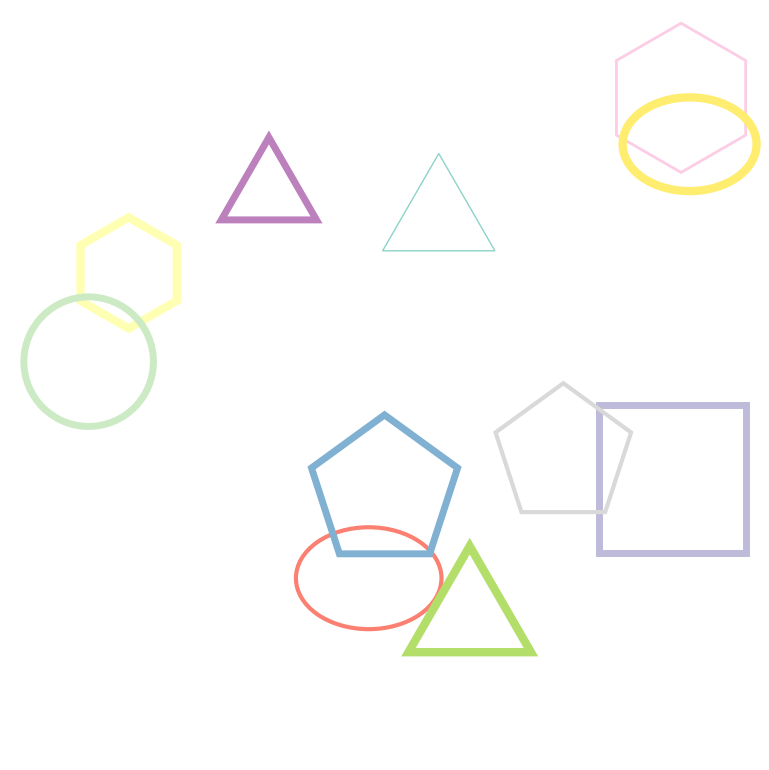[{"shape": "triangle", "thickness": 0.5, "radius": 0.42, "center": [0.57, 0.716]}, {"shape": "hexagon", "thickness": 3, "radius": 0.36, "center": [0.167, 0.645]}, {"shape": "square", "thickness": 2.5, "radius": 0.48, "center": [0.873, 0.378]}, {"shape": "oval", "thickness": 1.5, "radius": 0.47, "center": [0.479, 0.249]}, {"shape": "pentagon", "thickness": 2.5, "radius": 0.5, "center": [0.499, 0.361]}, {"shape": "triangle", "thickness": 3, "radius": 0.46, "center": [0.61, 0.199]}, {"shape": "hexagon", "thickness": 1, "radius": 0.48, "center": [0.884, 0.873]}, {"shape": "pentagon", "thickness": 1.5, "radius": 0.46, "center": [0.732, 0.41]}, {"shape": "triangle", "thickness": 2.5, "radius": 0.36, "center": [0.349, 0.75]}, {"shape": "circle", "thickness": 2.5, "radius": 0.42, "center": [0.115, 0.53]}, {"shape": "oval", "thickness": 3, "radius": 0.43, "center": [0.896, 0.813]}]